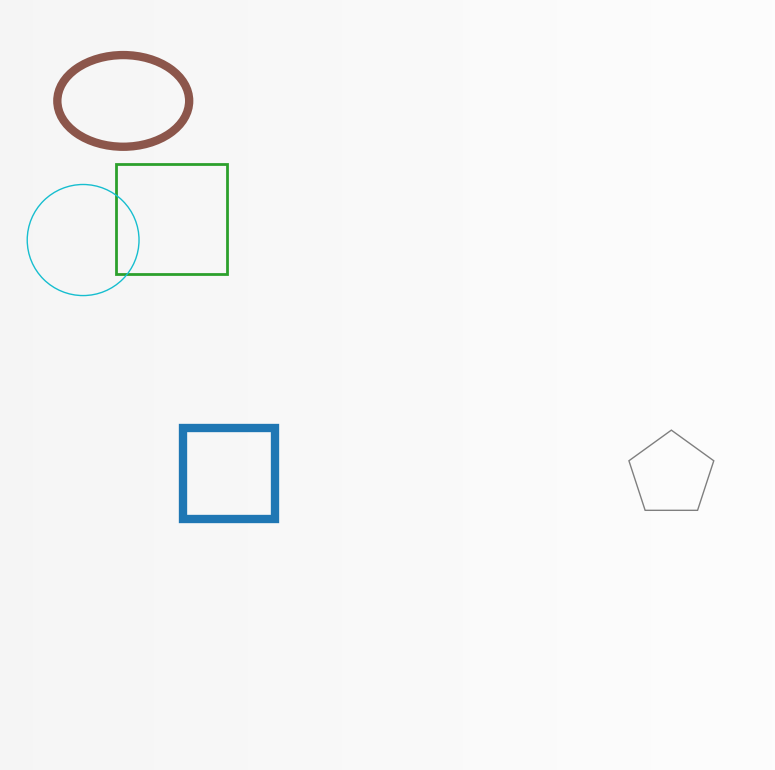[{"shape": "square", "thickness": 3, "radius": 0.3, "center": [0.295, 0.385]}, {"shape": "square", "thickness": 1, "radius": 0.36, "center": [0.221, 0.715]}, {"shape": "oval", "thickness": 3, "radius": 0.43, "center": [0.159, 0.869]}, {"shape": "pentagon", "thickness": 0.5, "radius": 0.29, "center": [0.866, 0.384]}, {"shape": "circle", "thickness": 0.5, "radius": 0.36, "center": [0.107, 0.688]}]